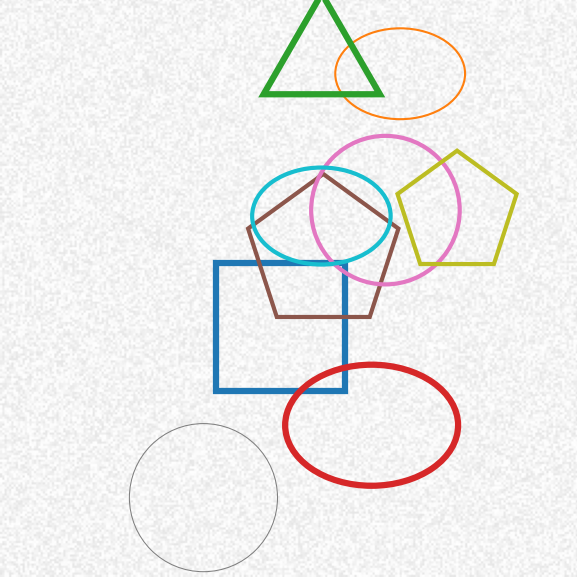[{"shape": "square", "thickness": 3, "radius": 0.56, "center": [0.485, 0.433]}, {"shape": "oval", "thickness": 1, "radius": 0.56, "center": [0.693, 0.871]}, {"shape": "triangle", "thickness": 3, "radius": 0.58, "center": [0.557, 0.894]}, {"shape": "oval", "thickness": 3, "radius": 0.75, "center": [0.644, 0.263]}, {"shape": "pentagon", "thickness": 2, "radius": 0.68, "center": [0.56, 0.561]}, {"shape": "circle", "thickness": 2, "radius": 0.64, "center": [0.667, 0.635]}, {"shape": "circle", "thickness": 0.5, "radius": 0.64, "center": [0.352, 0.137]}, {"shape": "pentagon", "thickness": 2, "radius": 0.54, "center": [0.791, 0.63]}, {"shape": "oval", "thickness": 2, "radius": 0.6, "center": [0.557, 0.625]}]